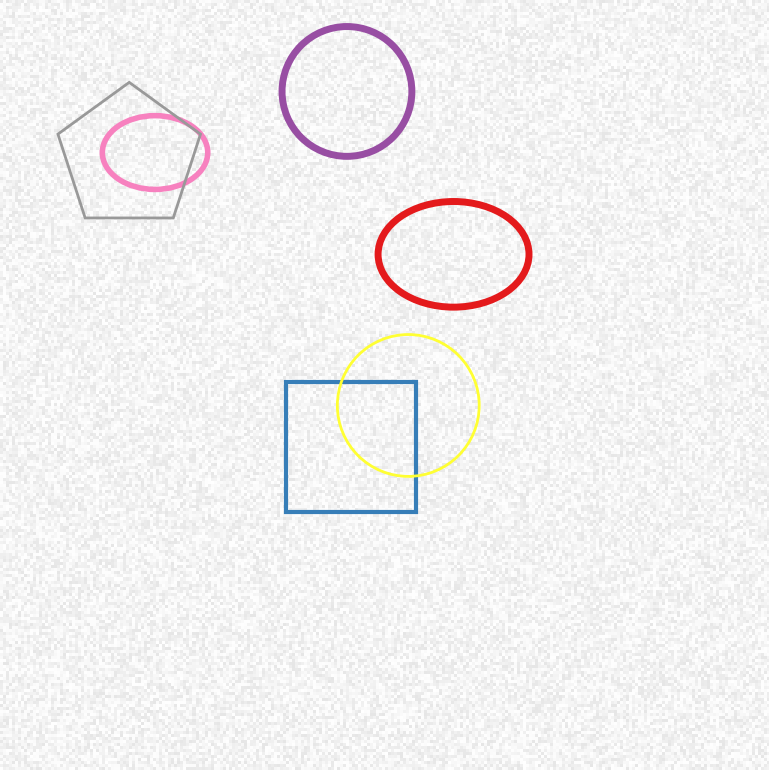[{"shape": "oval", "thickness": 2.5, "radius": 0.49, "center": [0.589, 0.67]}, {"shape": "square", "thickness": 1.5, "radius": 0.42, "center": [0.455, 0.419]}, {"shape": "circle", "thickness": 2.5, "radius": 0.42, "center": [0.451, 0.881]}, {"shape": "circle", "thickness": 1, "radius": 0.46, "center": [0.53, 0.473]}, {"shape": "oval", "thickness": 2, "radius": 0.34, "center": [0.201, 0.802]}, {"shape": "pentagon", "thickness": 1, "radius": 0.49, "center": [0.168, 0.796]}]